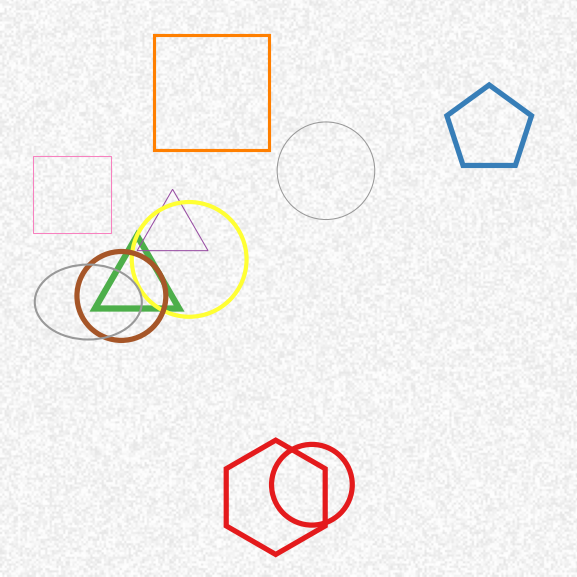[{"shape": "hexagon", "thickness": 2.5, "radius": 0.49, "center": [0.477, 0.138]}, {"shape": "circle", "thickness": 2.5, "radius": 0.35, "center": [0.54, 0.16]}, {"shape": "pentagon", "thickness": 2.5, "radius": 0.39, "center": [0.847, 0.775]}, {"shape": "triangle", "thickness": 3, "radius": 0.42, "center": [0.237, 0.507]}, {"shape": "triangle", "thickness": 0.5, "radius": 0.35, "center": [0.299, 0.601]}, {"shape": "square", "thickness": 1.5, "radius": 0.5, "center": [0.367, 0.838]}, {"shape": "circle", "thickness": 2, "radius": 0.5, "center": [0.328, 0.55]}, {"shape": "circle", "thickness": 2.5, "radius": 0.38, "center": [0.21, 0.487]}, {"shape": "square", "thickness": 0.5, "radius": 0.34, "center": [0.125, 0.662]}, {"shape": "oval", "thickness": 1, "radius": 0.46, "center": [0.153, 0.476]}, {"shape": "circle", "thickness": 0.5, "radius": 0.42, "center": [0.564, 0.703]}]